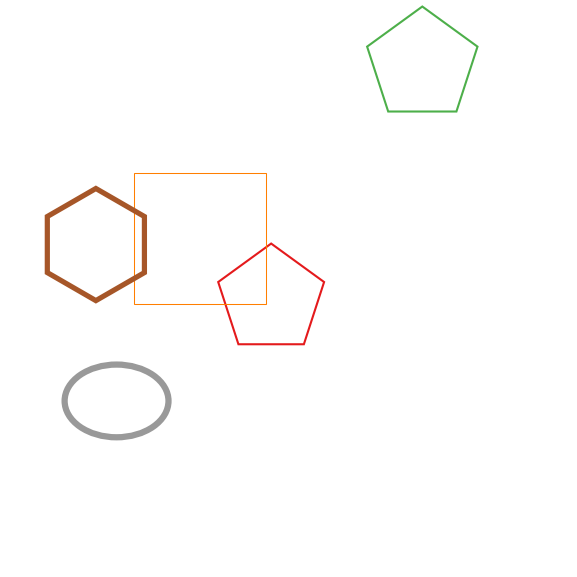[{"shape": "pentagon", "thickness": 1, "radius": 0.48, "center": [0.47, 0.481]}, {"shape": "pentagon", "thickness": 1, "radius": 0.5, "center": [0.731, 0.887]}, {"shape": "square", "thickness": 0.5, "radius": 0.57, "center": [0.346, 0.586]}, {"shape": "hexagon", "thickness": 2.5, "radius": 0.49, "center": [0.166, 0.576]}, {"shape": "oval", "thickness": 3, "radius": 0.45, "center": [0.202, 0.305]}]